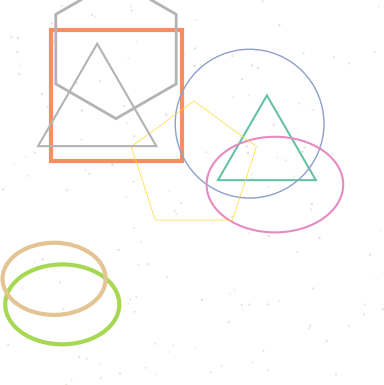[{"shape": "triangle", "thickness": 1.5, "radius": 0.73, "center": [0.693, 0.605]}, {"shape": "square", "thickness": 3, "radius": 0.85, "center": [0.303, 0.753]}, {"shape": "circle", "thickness": 1, "radius": 0.97, "center": [0.648, 0.679]}, {"shape": "oval", "thickness": 1.5, "radius": 0.89, "center": [0.714, 0.521]}, {"shape": "oval", "thickness": 3, "radius": 0.74, "center": [0.162, 0.209]}, {"shape": "pentagon", "thickness": 0.5, "radius": 0.85, "center": [0.504, 0.567]}, {"shape": "oval", "thickness": 3, "radius": 0.67, "center": [0.14, 0.276]}, {"shape": "triangle", "thickness": 1.5, "radius": 0.89, "center": [0.252, 0.709]}, {"shape": "hexagon", "thickness": 2, "radius": 0.9, "center": [0.301, 0.872]}]